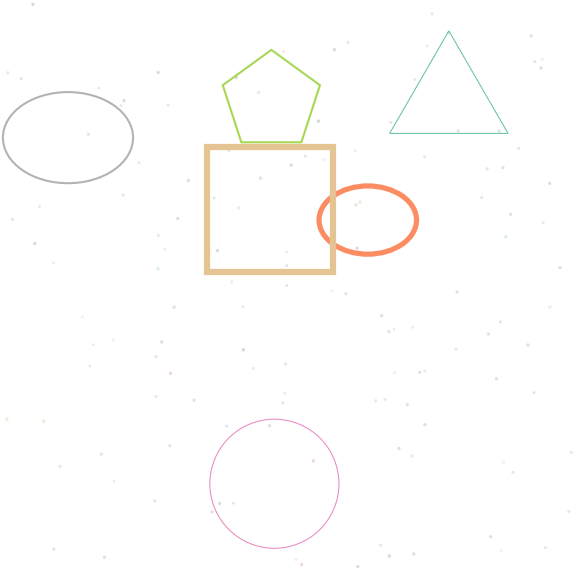[{"shape": "triangle", "thickness": 0.5, "radius": 0.59, "center": [0.777, 0.827]}, {"shape": "oval", "thickness": 2.5, "radius": 0.42, "center": [0.637, 0.618]}, {"shape": "circle", "thickness": 0.5, "radius": 0.56, "center": [0.475, 0.161]}, {"shape": "pentagon", "thickness": 1, "radius": 0.44, "center": [0.47, 0.824]}, {"shape": "square", "thickness": 3, "radius": 0.54, "center": [0.467, 0.636]}, {"shape": "oval", "thickness": 1, "radius": 0.56, "center": [0.118, 0.761]}]